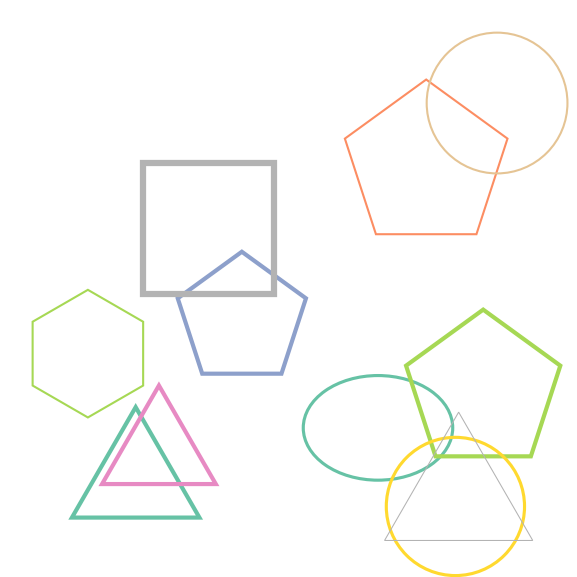[{"shape": "oval", "thickness": 1.5, "radius": 0.65, "center": [0.655, 0.258]}, {"shape": "triangle", "thickness": 2, "radius": 0.64, "center": [0.235, 0.167]}, {"shape": "pentagon", "thickness": 1, "radius": 0.74, "center": [0.738, 0.713]}, {"shape": "pentagon", "thickness": 2, "radius": 0.58, "center": [0.419, 0.446]}, {"shape": "triangle", "thickness": 2, "radius": 0.57, "center": [0.275, 0.218]}, {"shape": "hexagon", "thickness": 1, "radius": 0.55, "center": [0.152, 0.387]}, {"shape": "pentagon", "thickness": 2, "radius": 0.7, "center": [0.837, 0.323]}, {"shape": "circle", "thickness": 1.5, "radius": 0.6, "center": [0.789, 0.122]}, {"shape": "circle", "thickness": 1, "radius": 0.61, "center": [0.861, 0.821]}, {"shape": "triangle", "thickness": 0.5, "radius": 0.74, "center": [0.794, 0.137]}, {"shape": "square", "thickness": 3, "radius": 0.57, "center": [0.361, 0.603]}]